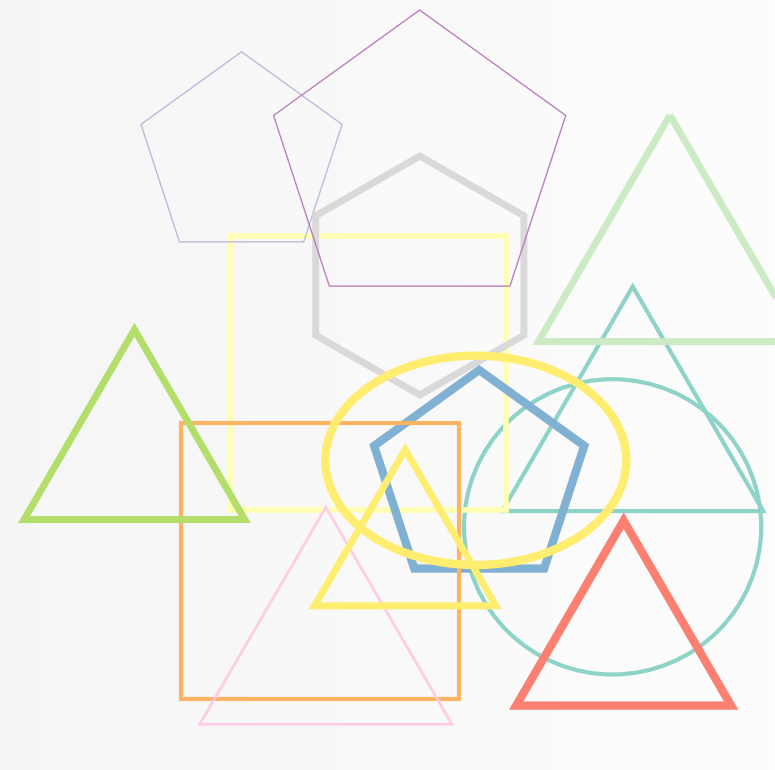[{"shape": "triangle", "thickness": 1.5, "radius": 0.97, "center": [0.816, 0.434]}, {"shape": "circle", "thickness": 1.5, "radius": 0.96, "center": [0.79, 0.316]}, {"shape": "square", "thickness": 2, "radius": 0.89, "center": [0.475, 0.516]}, {"shape": "pentagon", "thickness": 0.5, "radius": 0.68, "center": [0.312, 0.796]}, {"shape": "triangle", "thickness": 3, "radius": 0.8, "center": [0.805, 0.164]}, {"shape": "pentagon", "thickness": 3, "radius": 0.71, "center": [0.618, 0.377]}, {"shape": "square", "thickness": 1.5, "radius": 0.9, "center": [0.412, 0.271]}, {"shape": "triangle", "thickness": 2.5, "radius": 0.82, "center": [0.173, 0.407]}, {"shape": "triangle", "thickness": 1, "radius": 0.94, "center": [0.42, 0.153]}, {"shape": "hexagon", "thickness": 2.5, "radius": 0.78, "center": [0.542, 0.642]}, {"shape": "pentagon", "thickness": 0.5, "radius": 0.99, "center": [0.541, 0.789]}, {"shape": "triangle", "thickness": 2.5, "radius": 0.98, "center": [0.864, 0.654]}, {"shape": "triangle", "thickness": 2.5, "radius": 0.68, "center": [0.523, 0.281]}, {"shape": "oval", "thickness": 3, "radius": 0.97, "center": [0.614, 0.402]}]